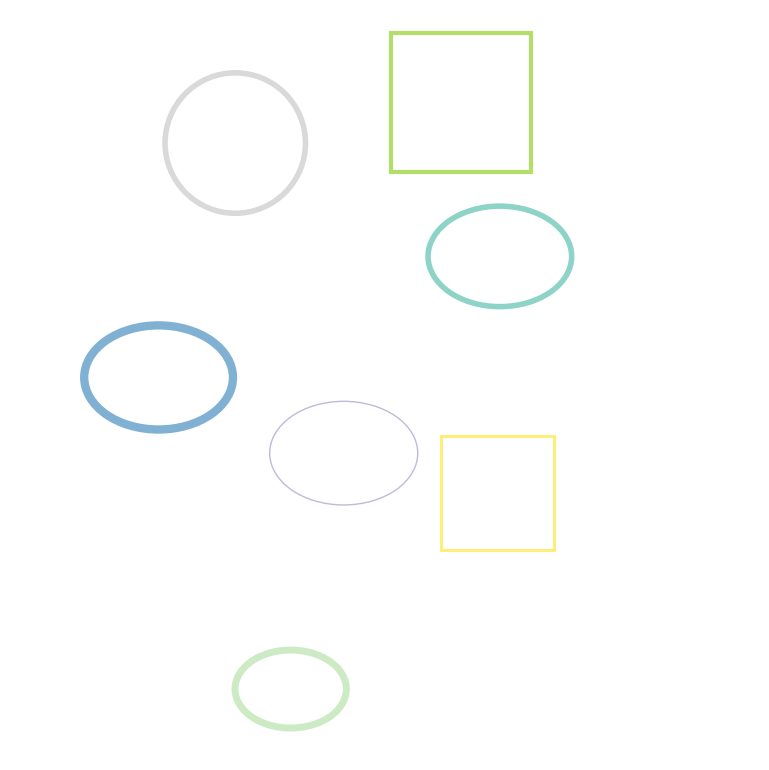[{"shape": "oval", "thickness": 2, "radius": 0.47, "center": [0.649, 0.667]}, {"shape": "oval", "thickness": 0.5, "radius": 0.48, "center": [0.446, 0.412]}, {"shape": "oval", "thickness": 3, "radius": 0.48, "center": [0.206, 0.51]}, {"shape": "square", "thickness": 1.5, "radius": 0.45, "center": [0.599, 0.867]}, {"shape": "circle", "thickness": 2, "radius": 0.46, "center": [0.306, 0.814]}, {"shape": "oval", "thickness": 2.5, "radius": 0.36, "center": [0.378, 0.105]}, {"shape": "square", "thickness": 1, "radius": 0.37, "center": [0.646, 0.359]}]